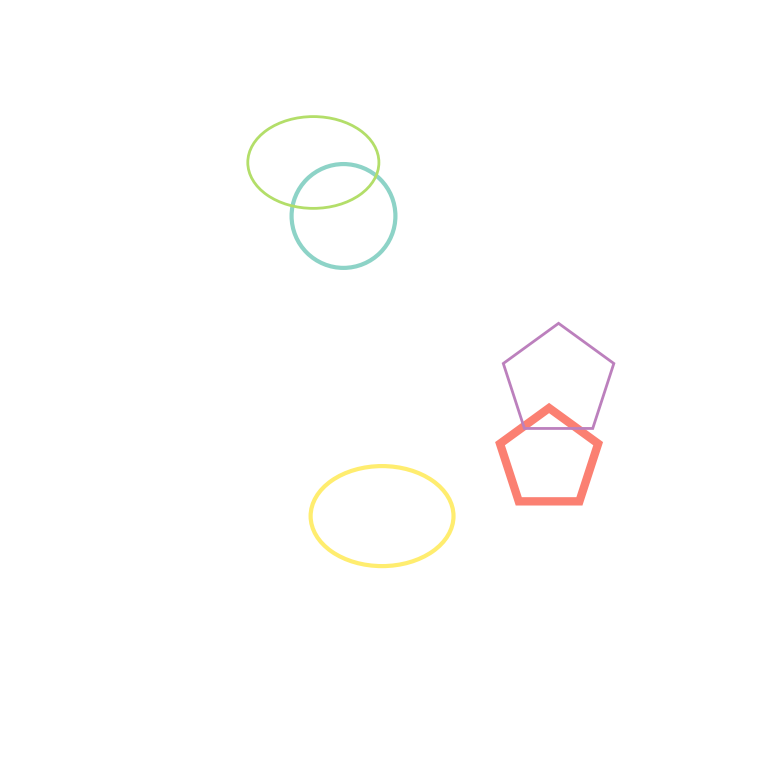[{"shape": "circle", "thickness": 1.5, "radius": 0.34, "center": [0.446, 0.72]}, {"shape": "pentagon", "thickness": 3, "radius": 0.34, "center": [0.713, 0.403]}, {"shape": "oval", "thickness": 1, "radius": 0.43, "center": [0.407, 0.789]}, {"shape": "pentagon", "thickness": 1, "radius": 0.38, "center": [0.725, 0.505]}, {"shape": "oval", "thickness": 1.5, "radius": 0.46, "center": [0.496, 0.33]}]